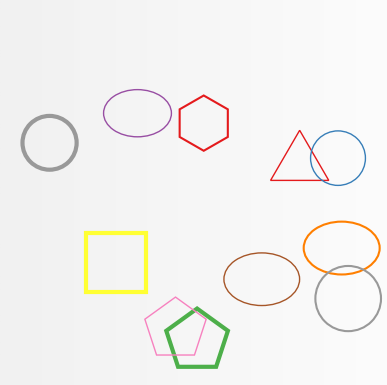[{"shape": "hexagon", "thickness": 1.5, "radius": 0.36, "center": [0.526, 0.68]}, {"shape": "triangle", "thickness": 1, "radius": 0.43, "center": [0.773, 0.575]}, {"shape": "circle", "thickness": 1, "radius": 0.35, "center": [0.872, 0.589]}, {"shape": "pentagon", "thickness": 3, "radius": 0.42, "center": [0.509, 0.115]}, {"shape": "oval", "thickness": 1, "radius": 0.44, "center": [0.355, 0.706]}, {"shape": "oval", "thickness": 1.5, "radius": 0.49, "center": [0.882, 0.356]}, {"shape": "square", "thickness": 3, "radius": 0.38, "center": [0.299, 0.318]}, {"shape": "oval", "thickness": 1, "radius": 0.49, "center": [0.676, 0.275]}, {"shape": "pentagon", "thickness": 1, "radius": 0.42, "center": [0.453, 0.145]}, {"shape": "circle", "thickness": 3, "radius": 0.35, "center": [0.128, 0.629]}, {"shape": "circle", "thickness": 1.5, "radius": 0.42, "center": [0.899, 0.225]}]